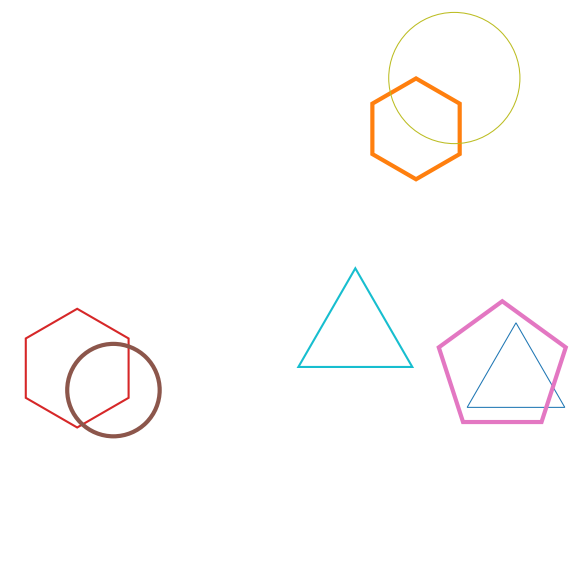[{"shape": "triangle", "thickness": 0.5, "radius": 0.49, "center": [0.893, 0.343]}, {"shape": "hexagon", "thickness": 2, "radius": 0.44, "center": [0.72, 0.776]}, {"shape": "hexagon", "thickness": 1, "radius": 0.51, "center": [0.134, 0.362]}, {"shape": "circle", "thickness": 2, "radius": 0.4, "center": [0.196, 0.324]}, {"shape": "pentagon", "thickness": 2, "radius": 0.58, "center": [0.87, 0.362]}, {"shape": "circle", "thickness": 0.5, "radius": 0.57, "center": [0.787, 0.864]}, {"shape": "triangle", "thickness": 1, "radius": 0.57, "center": [0.615, 0.421]}]